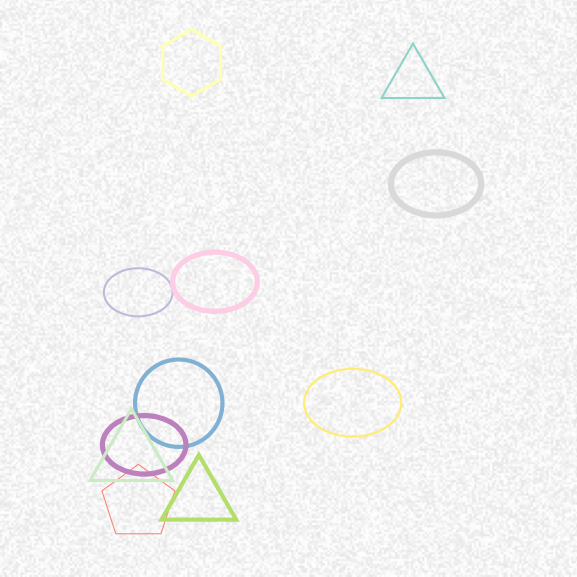[{"shape": "triangle", "thickness": 1, "radius": 0.31, "center": [0.715, 0.861]}, {"shape": "hexagon", "thickness": 1.5, "radius": 0.29, "center": [0.332, 0.891]}, {"shape": "oval", "thickness": 1, "radius": 0.3, "center": [0.239, 0.493]}, {"shape": "pentagon", "thickness": 0.5, "radius": 0.33, "center": [0.24, 0.129]}, {"shape": "circle", "thickness": 2, "radius": 0.38, "center": [0.31, 0.301]}, {"shape": "triangle", "thickness": 2, "radius": 0.37, "center": [0.344, 0.137]}, {"shape": "oval", "thickness": 2.5, "radius": 0.37, "center": [0.372, 0.511]}, {"shape": "oval", "thickness": 3, "radius": 0.39, "center": [0.755, 0.681]}, {"shape": "oval", "thickness": 2.5, "radius": 0.36, "center": [0.25, 0.229]}, {"shape": "triangle", "thickness": 1.5, "radius": 0.41, "center": [0.228, 0.208]}, {"shape": "oval", "thickness": 1, "radius": 0.42, "center": [0.611, 0.302]}]